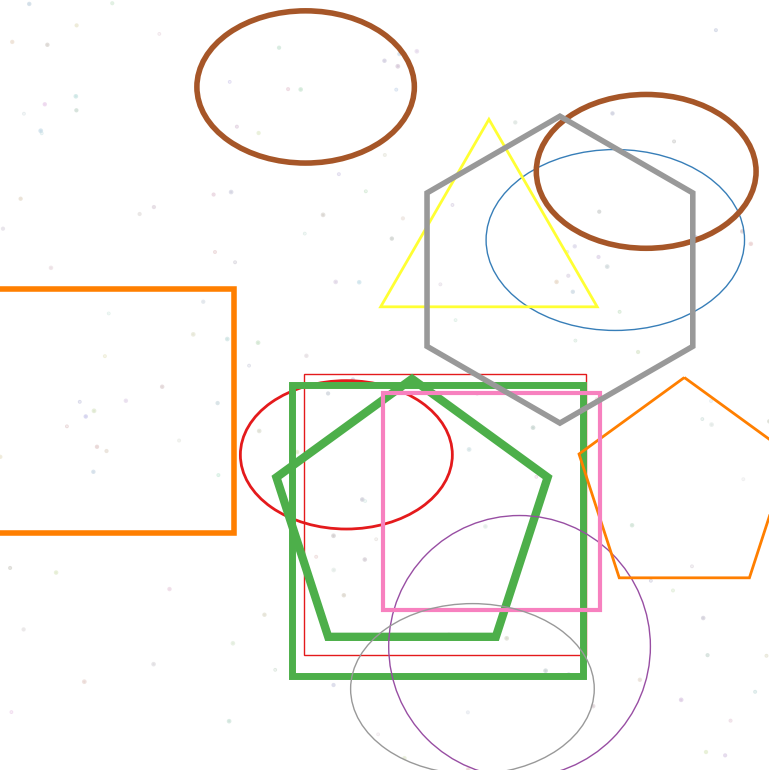[{"shape": "square", "thickness": 0.5, "radius": 0.91, "center": [0.578, 0.332]}, {"shape": "oval", "thickness": 1, "radius": 0.69, "center": [0.45, 0.409]}, {"shape": "oval", "thickness": 0.5, "radius": 0.84, "center": [0.799, 0.688]}, {"shape": "pentagon", "thickness": 3, "radius": 0.93, "center": [0.535, 0.323]}, {"shape": "square", "thickness": 2.5, "radius": 0.94, "center": [0.569, 0.311]}, {"shape": "circle", "thickness": 0.5, "radius": 0.85, "center": [0.675, 0.161]}, {"shape": "square", "thickness": 2, "radius": 0.79, "center": [0.146, 0.466]}, {"shape": "pentagon", "thickness": 1, "radius": 0.72, "center": [0.889, 0.366]}, {"shape": "triangle", "thickness": 1, "radius": 0.81, "center": [0.635, 0.683]}, {"shape": "oval", "thickness": 2, "radius": 0.71, "center": [0.397, 0.887]}, {"shape": "oval", "thickness": 2, "radius": 0.71, "center": [0.839, 0.777]}, {"shape": "square", "thickness": 1.5, "radius": 0.7, "center": [0.639, 0.348]}, {"shape": "hexagon", "thickness": 2, "radius": 1.0, "center": [0.727, 0.65]}, {"shape": "oval", "thickness": 0.5, "radius": 0.79, "center": [0.614, 0.105]}]